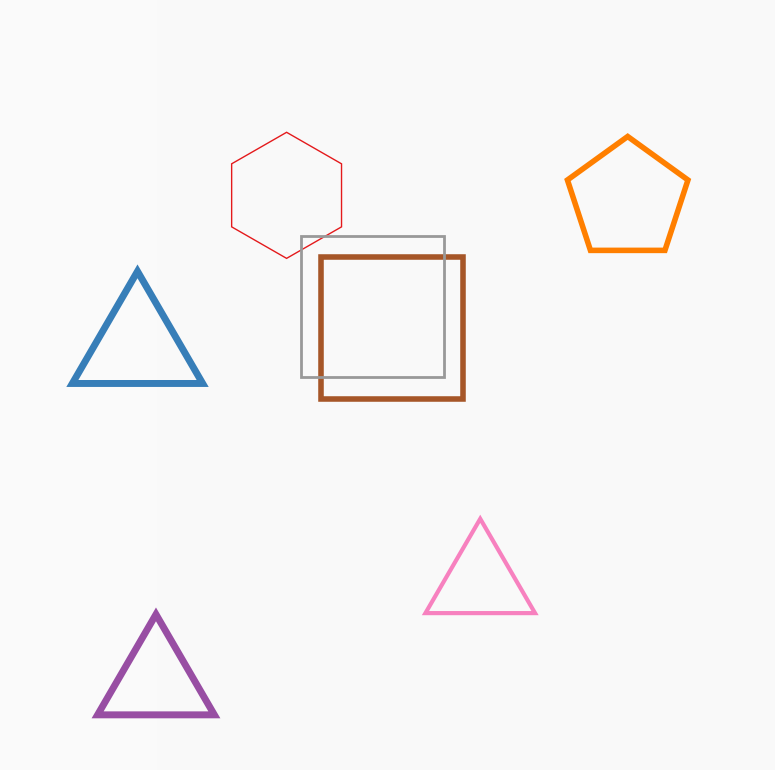[{"shape": "hexagon", "thickness": 0.5, "radius": 0.41, "center": [0.37, 0.746]}, {"shape": "triangle", "thickness": 2.5, "radius": 0.49, "center": [0.177, 0.551]}, {"shape": "triangle", "thickness": 2.5, "radius": 0.43, "center": [0.201, 0.115]}, {"shape": "pentagon", "thickness": 2, "radius": 0.41, "center": [0.81, 0.741]}, {"shape": "square", "thickness": 2, "radius": 0.46, "center": [0.506, 0.574]}, {"shape": "triangle", "thickness": 1.5, "radius": 0.41, "center": [0.62, 0.245]}, {"shape": "square", "thickness": 1, "radius": 0.46, "center": [0.481, 0.602]}]